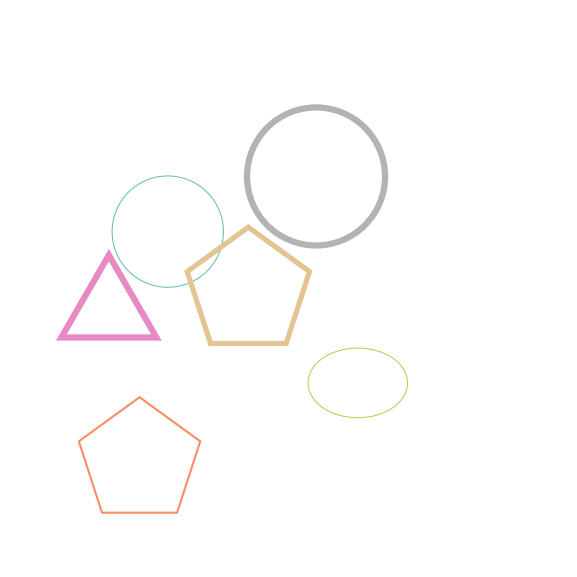[{"shape": "circle", "thickness": 0.5, "radius": 0.48, "center": [0.291, 0.598]}, {"shape": "pentagon", "thickness": 1, "radius": 0.55, "center": [0.242, 0.201]}, {"shape": "triangle", "thickness": 3, "radius": 0.48, "center": [0.189, 0.462]}, {"shape": "oval", "thickness": 0.5, "radius": 0.43, "center": [0.62, 0.336]}, {"shape": "pentagon", "thickness": 2.5, "radius": 0.56, "center": [0.43, 0.494]}, {"shape": "circle", "thickness": 3, "radius": 0.6, "center": [0.547, 0.694]}]